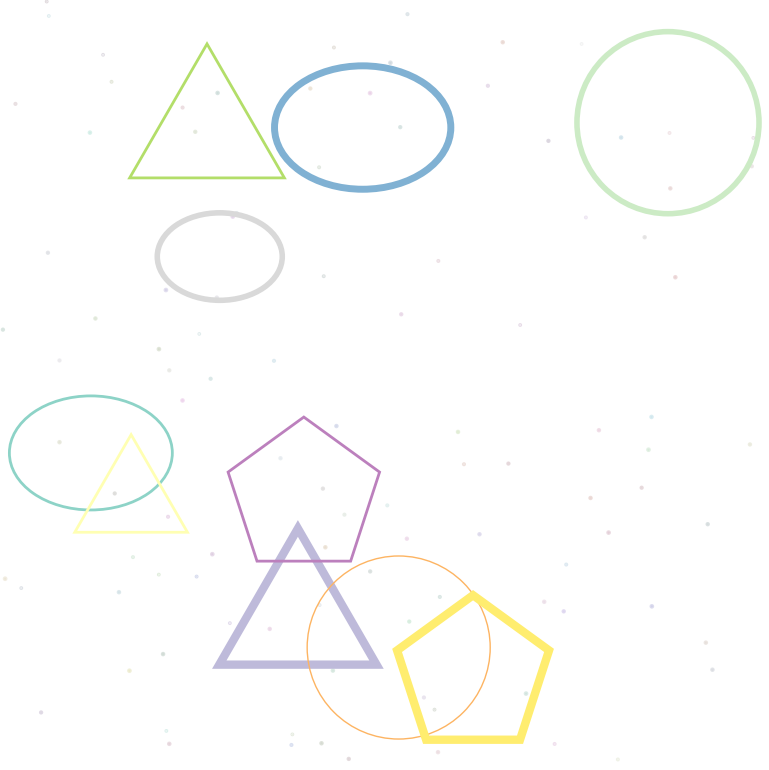[{"shape": "oval", "thickness": 1, "radius": 0.53, "center": [0.118, 0.412]}, {"shape": "triangle", "thickness": 1, "radius": 0.42, "center": [0.17, 0.351]}, {"shape": "triangle", "thickness": 3, "radius": 0.59, "center": [0.387, 0.196]}, {"shape": "oval", "thickness": 2.5, "radius": 0.57, "center": [0.471, 0.834]}, {"shape": "circle", "thickness": 0.5, "radius": 0.59, "center": [0.518, 0.159]}, {"shape": "triangle", "thickness": 1, "radius": 0.58, "center": [0.269, 0.827]}, {"shape": "oval", "thickness": 2, "radius": 0.41, "center": [0.285, 0.667]}, {"shape": "pentagon", "thickness": 1, "radius": 0.52, "center": [0.395, 0.355]}, {"shape": "circle", "thickness": 2, "radius": 0.59, "center": [0.868, 0.841]}, {"shape": "pentagon", "thickness": 3, "radius": 0.52, "center": [0.614, 0.123]}]